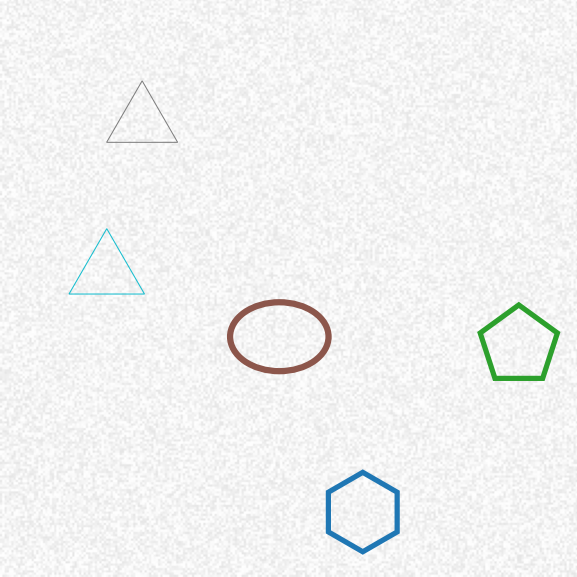[{"shape": "hexagon", "thickness": 2.5, "radius": 0.34, "center": [0.628, 0.112]}, {"shape": "pentagon", "thickness": 2.5, "radius": 0.35, "center": [0.898, 0.401]}, {"shape": "oval", "thickness": 3, "radius": 0.43, "center": [0.484, 0.416]}, {"shape": "triangle", "thickness": 0.5, "radius": 0.36, "center": [0.246, 0.788]}, {"shape": "triangle", "thickness": 0.5, "radius": 0.38, "center": [0.185, 0.528]}]